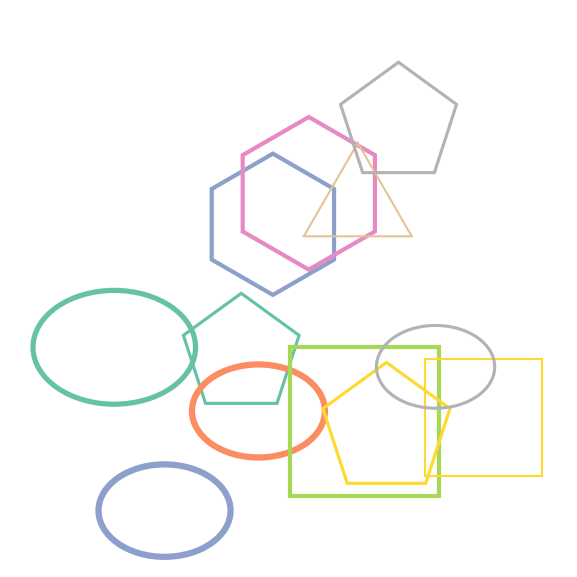[{"shape": "pentagon", "thickness": 1.5, "radius": 0.53, "center": [0.418, 0.386]}, {"shape": "oval", "thickness": 2.5, "radius": 0.7, "center": [0.198, 0.398]}, {"shape": "oval", "thickness": 3, "radius": 0.58, "center": [0.448, 0.288]}, {"shape": "hexagon", "thickness": 2, "radius": 0.61, "center": [0.473, 0.611]}, {"shape": "oval", "thickness": 3, "radius": 0.57, "center": [0.285, 0.115]}, {"shape": "hexagon", "thickness": 2, "radius": 0.66, "center": [0.535, 0.664]}, {"shape": "square", "thickness": 2, "radius": 0.65, "center": [0.632, 0.27]}, {"shape": "pentagon", "thickness": 1.5, "radius": 0.58, "center": [0.669, 0.256]}, {"shape": "square", "thickness": 1, "radius": 0.51, "center": [0.837, 0.276]}, {"shape": "triangle", "thickness": 1, "radius": 0.54, "center": [0.62, 0.644]}, {"shape": "pentagon", "thickness": 1.5, "radius": 0.53, "center": [0.69, 0.786]}, {"shape": "oval", "thickness": 1.5, "radius": 0.51, "center": [0.754, 0.364]}]